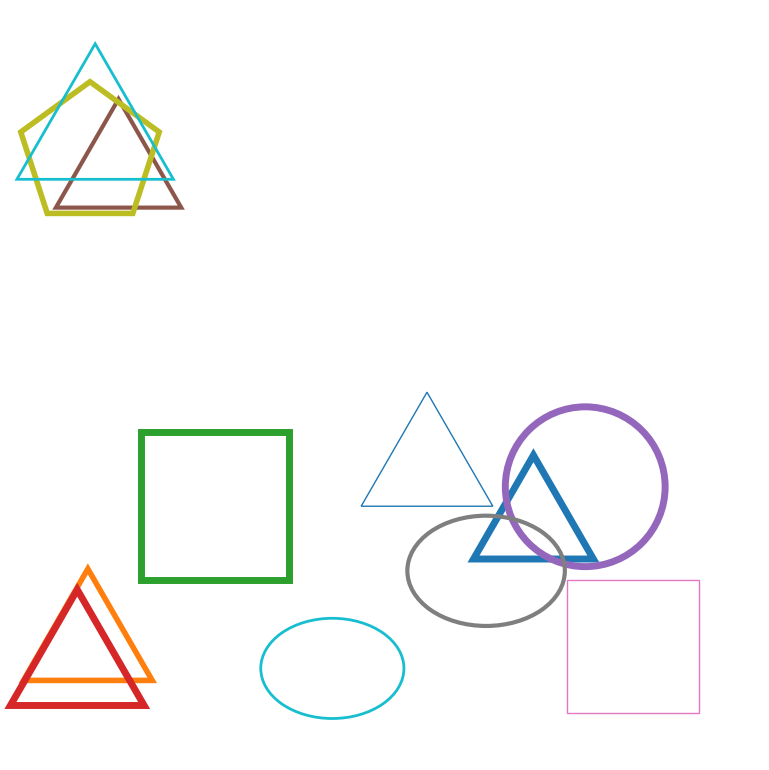[{"shape": "triangle", "thickness": 2.5, "radius": 0.45, "center": [0.693, 0.319]}, {"shape": "triangle", "thickness": 0.5, "radius": 0.49, "center": [0.555, 0.392]}, {"shape": "triangle", "thickness": 2, "radius": 0.48, "center": [0.114, 0.165]}, {"shape": "square", "thickness": 2.5, "radius": 0.48, "center": [0.279, 0.342]}, {"shape": "triangle", "thickness": 2.5, "radius": 0.5, "center": [0.1, 0.134]}, {"shape": "circle", "thickness": 2.5, "radius": 0.52, "center": [0.76, 0.368]}, {"shape": "triangle", "thickness": 1.5, "radius": 0.47, "center": [0.154, 0.777]}, {"shape": "square", "thickness": 0.5, "radius": 0.43, "center": [0.822, 0.16]}, {"shape": "oval", "thickness": 1.5, "radius": 0.51, "center": [0.631, 0.259]}, {"shape": "pentagon", "thickness": 2, "radius": 0.47, "center": [0.117, 0.799]}, {"shape": "triangle", "thickness": 1, "radius": 0.59, "center": [0.124, 0.826]}, {"shape": "oval", "thickness": 1, "radius": 0.46, "center": [0.432, 0.132]}]